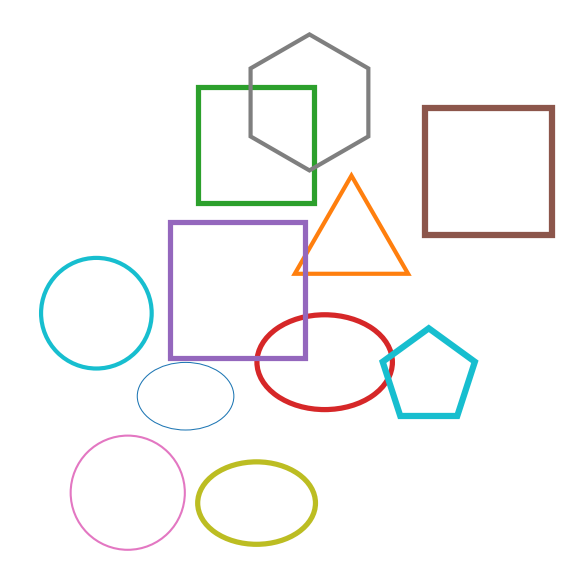[{"shape": "oval", "thickness": 0.5, "radius": 0.42, "center": [0.321, 0.313]}, {"shape": "triangle", "thickness": 2, "radius": 0.57, "center": [0.609, 0.582]}, {"shape": "square", "thickness": 2.5, "radius": 0.5, "center": [0.443, 0.748]}, {"shape": "oval", "thickness": 2.5, "radius": 0.59, "center": [0.562, 0.372]}, {"shape": "square", "thickness": 2.5, "radius": 0.59, "center": [0.411, 0.496]}, {"shape": "square", "thickness": 3, "radius": 0.55, "center": [0.845, 0.703]}, {"shape": "circle", "thickness": 1, "radius": 0.49, "center": [0.221, 0.146]}, {"shape": "hexagon", "thickness": 2, "radius": 0.59, "center": [0.536, 0.822]}, {"shape": "oval", "thickness": 2.5, "radius": 0.51, "center": [0.444, 0.128]}, {"shape": "pentagon", "thickness": 3, "radius": 0.42, "center": [0.742, 0.347]}, {"shape": "circle", "thickness": 2, "radius": 0.48, "center": [0.167, 0.457]}]